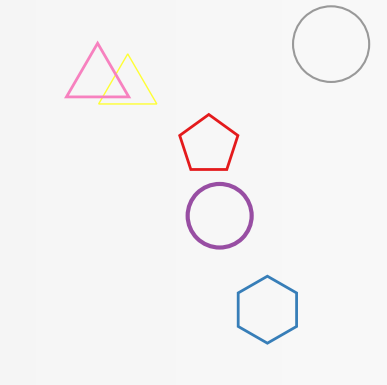[{"shape": "pentagon", "thickness": 2, "radius": 0.39, "center": [0.539, 0.624]}, {"shape": "hexagon", "thickness": 2, "radius": 0.43, "center": [0.69, 0.196]}, {"shape": "circle", "thickness": 3, "radius": 0.41, "center": [0.567, 0.44]}, {"shape": "triangle", "thickness": 1, "radius": 0.43, "center": [0.33, 0.773]}, {"shape": "triangle", "thickness": 2, "radius": 0.46, "center": [0.252, 0.795]}, {"shape": "circle", "thickness": 1.5, "radius": 0.49, "center": [0.854, 0.885]}]